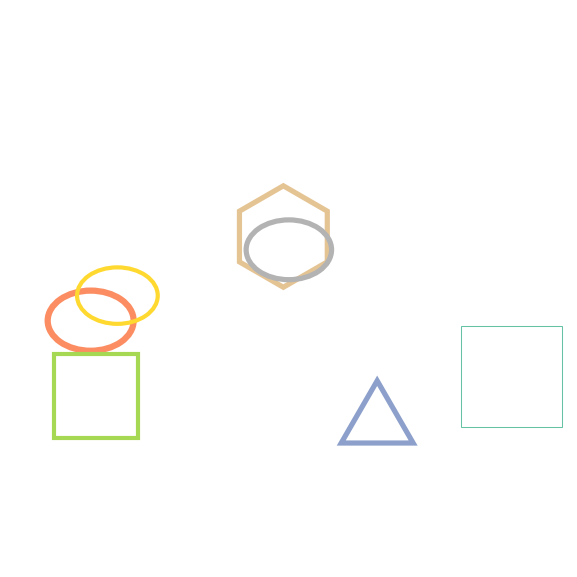[{"shape": "square", "thickness": 0.5, "radius": 0.44, "center": [0.885, 0.348]}, {"shape": "oval", "thickness": 3, "radius": 0.37, "center": [0.157, 0.444]}, {"shape": "triangle", "thickness": 2.5, "radius": 0.36, "center": [0.653, 0.268]}, {"shape": "square", "thickness": 2, "radius": 0.37, "center": [0.166, 0.314]}, {"shape": "oval", "thickness": 2, "radius": 0.35, "center": [0.203, 0.487]}, {"shape": "hexagon", "thickness": 2.5, "radius": 0.44, "center": [0.491, 0.59]}, {"shape": "oval", "thickness": 2.5, "radius": 0.37, "center": [0.5, 0.567]}]